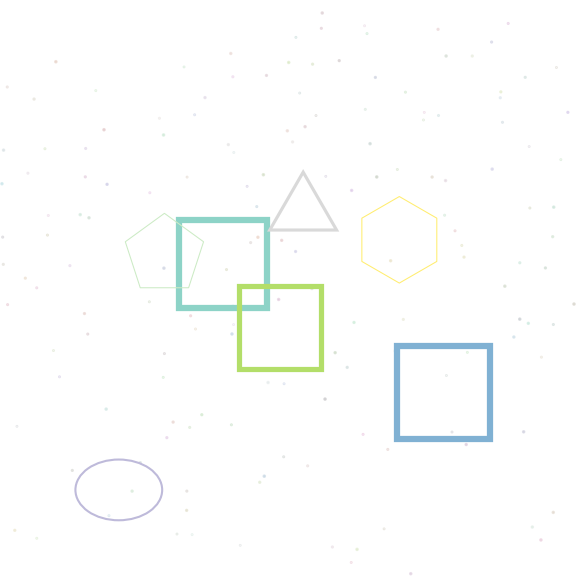[{"shape": "square", "thickness": 3, "radius": 0.38, "center": [0.386, 0.543]}, {"shape": "oval", "thickness": 1, "radius": 0.38, "center": [0.206, 0.151]}, {"shape": "square", "thickness": 3, "radius": 0.4, "center": [0.768, 0.319]}, {"shape": "square", "thickness": 2.5, "radius": 0.36, "center": [0.485, 0.432]}, {"shape": "triangle", "thickness": 1.5, "radius": 0.33, "center": [0.525, 0.634]}, {"shape": "pentagon", "thickness": 0.5, "radius": 0.36, "center": [0.285, 0.558]}, {"shape": "hexagon", "thickness": 0.5, "radius": 0.37, "center": [0.691, 0.584]}]